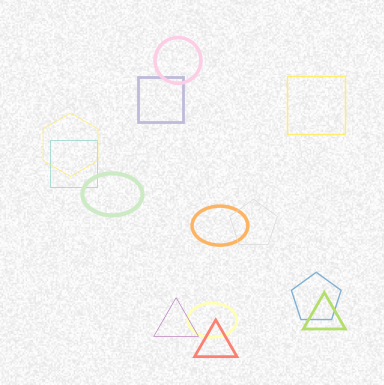[{"shape": "square", "thickness": 0.5, "radius": 0.31, "center": [0.191, 0.576]}, {"shape": "oval", "thickness": 2, "radius": 0.32, "center": [0.551, 0.168]}, {"shape": "square", "thickness": 2, "radius": 0.29, "center": [0.417, 0.741]}, {"shape": "triangle", "thickness": 2, "radius": 0.32, "center": [0.56, 0.105]}, {"shape": "pentagon", "thickness": 1, "radius": 0.34, "center": [0.821, 0.225]}, {"shape": "oval", "thickness": 2.5, "radius": 0.36, "center": [0.571, 0.414]}, {"shape": "triangle", "thickness": 2, "radius": 0.32, "center": [0.842, 0.177]}, {"shape": "circle", "thickness": 2.5, "radius": 0.3, "center": [0.462, 0.843]}, {"shape": "pentagon", "thickness": 0.5, "radius": 0.32, "center": [0.659, 0.418]}, {"shape": "triangle", "thickness": 0.5, "radius": 0.34, "center": [0.457, 0.16]}, {"shape": "oval", "thickness": 3, "radius": 0.39, "center": [0.292, 0.495]}, {"shape": "square", "thickness": 1, "radius": 0.38, "center": [0.82, 0.728]}, {"shape": "hexagon", "thickness": 0.5, "radius": 0.41, "center": [0.183, 0.624]}]